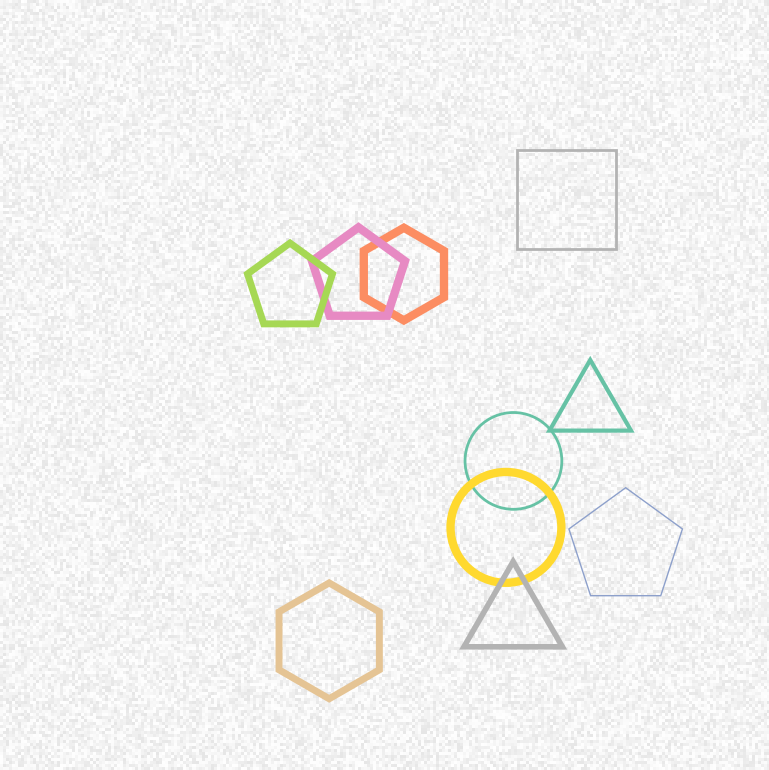[{"shape": "circle", "thickness": 1, "radius": 0.31, "center": [0.667, 0.401]}, {"shape": "triangle", "thickness": 1.5, "radius": 0.31, "center": [0.767, 0.471]}, {"shape": "hexagon", "thickness": 3, "radius": 0.3, "center": [0.525, 0.644]}, {"shape": "pentagon", "thickness": 0.5, "radius": 0.39, "center": [0.813, 0.289]}, {"shape": "pentagon", "thickness": 3, "radius": 0.32, "center": [0.466, 0.641]}, {"shape": "pentagon", "thickness": 2.5, "radius": 0.29, "center": [0.377, 0.626]}, {"shape": "circle", "thickness": 3, "radius": 0.36, "center": [0.657, 0.315]}, {"shape": "hexagon", "thickness": 2.5, "radius": 0.38, "center": [0.428, 0.168]}, {"shape": "triangle", "thickness": 2, "radius": 0.37, "center": [0.666, 0.197]}, {"shape": "square", "thickness": 1, "radius": 0.32, "center": [0.736, 0.741]}]